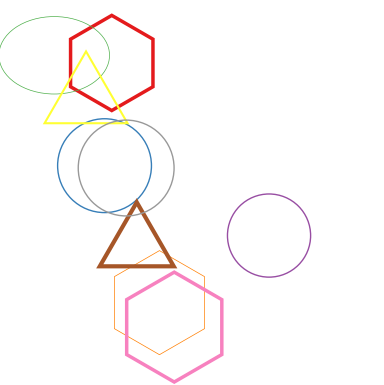[{"shape": "hexagon", "thickness": 2.5, "radius": 0.62, "center": [0.29, 0.836]}, {"shape": "circle", "thickness": 1, "radius": 0.61, "center": [0.272, 0.57]}, {"shape": "oval", "thickness": 0.5, "radius": 0.72, "center": [0.141, 0.856]}, {"shape": "circle", "thickness": 1, "radius": 0.54, "center": [0.699, 0.388]}, {"shape": "hexagon", "thickness": 0.5, "radius": 0.68, "center": [0.414, 0.214]}, {"shape": "triangle", "thickness": 1.5, "radius": 0.62, "center": [0.223, 0.742]}, {"shape": "triangle", "thickness": 3, "radius": 0.55, "center": [0.355, 0.364]}, {"shape": "hexagon", "thickness": 2.5, "radius": 0.71, "center": [0.453, 0.15]}, {"shape": "circle", "thickness": 1, "radius": 0.62, "center": [0.328, 0.564]}]